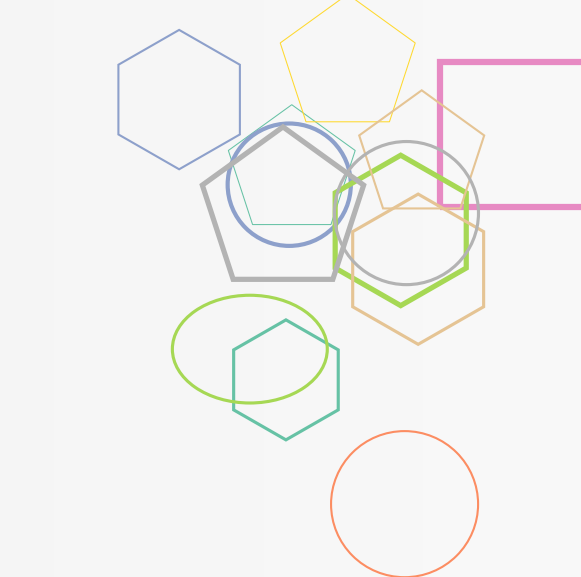[{"shape": "pentagon", "thickness": 0.5, "radius": 0.57, "center": [0.502, 0.703]}, {"shape": "hexagon", "thickness": 1.5, "radius": 0.52, "center": [0.492, 0.341]}, {"shape": "circle", "thickness": 1, "radius": 0.63, "center": [0.696, 0.126]}, {"shape": "circle", "thickness": 2, "radius": 0.53, "center": [0.498, 0.679]}, {"shape": "hexagon", "thickness": 1, "radius": 0.6, "center": [0.308, 0.827]}, {"shape": "square", "thickness": 3, "radius": 0.63, "center": [0.883, 0.766]}, {"shape": "oval", "thickness": 1.5, "radius": 0.67, "center": [0.43, 0.395]}, {"shape": "hexagon", "thickness": 2.5, "radius": 0.65, "center": [0.689, 0.6]}, {"shape": "pentagon", "thickness": 0.5, "radius": 0.61, "center": [0.598, 0.887]}, {"shape": "pentagon", "thickness": 1, "radius": 0.57, "center": [0.725, 0.73]}, {"shape": "hexagon", "thickness": 1.5, "radius": 0.65, "center": [0.719, 0.533]}, {"shape": "pentagon", "thickness": 2.5, "radius": 0.73, "center": [0.487, 0.633]}, {"shape": "circle", "thickness": 1.5, "radius": 0.62, "center": [0.699, 0.63]}]